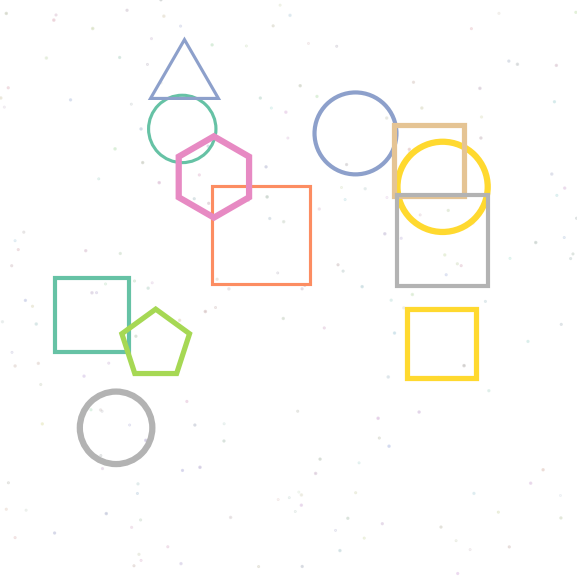[{"shape": "square", "thickness": 2, "radius": 0.32, "center": [0.159, 0.453]}, {"shape": "circle", "thickness": 1.5, "radius": 0.29, "center": [0.316, 0.776]}, {"shape": "square", "thickness": 1.5, "radius": 0.42, "center": [0.452, 0.592]}, {"shape": "triangle", "thickness": 1.5, "radius": 0.34, "center": [0.319, 0.863]}, {"shape": "circle", "thickness": 2, "radius": 0.35, "center": [0.616, 0.768]}, {"shape": "hexagon", "thickness": 3, "radius": 0.35, "center": [0.37, 0.693]}, {"shape": "pentagon", "thickness": 2.5, "radius": 0.31, "center": [0.27, 0.402]}, {"shape": "circle", "thickness": 3, "radius": 0.39, "center": [0.766, 0.676]}, {"shape": "square", "thickness": 2.5, "radius": 0.3, "center": [0.765, 0.405]}, {"shape": "square", "thickness": 2.5, "radius": 0.3, "center": [0.743, 0.721]}, {"shape": "square", "thickness": 2, "radius": 0.39, "center": [0.767, 0.583]}, {"shape": "circle", "thickness": 3, "radius": 0.31, "center": [0.201, 0.258]}]